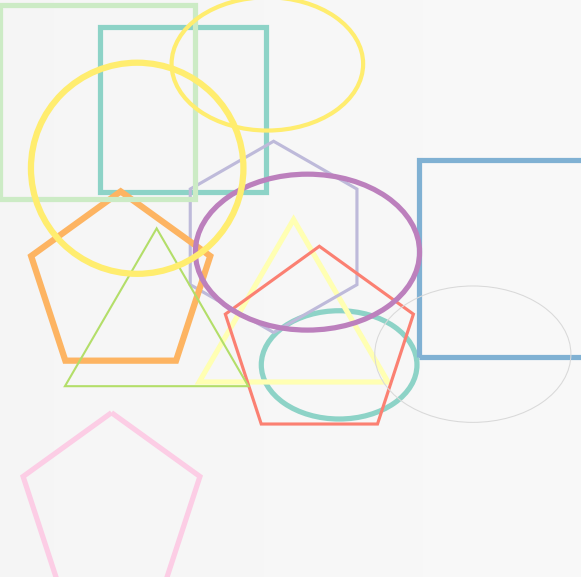[{"shape": "oval", "thickness": 2.5, "radius": 0.67, "center": [0.583, 0.367]}, {"shape": "square", "thickness": 2.5, "radius": 0.71, "center": [0.315, 0.81]}, {"shape": "triangle", "thickness": 2.5, "radius": 0.94, "center": [0.505, 0.431]}, {"shape": "hexagon", "thickness": 1.5, "radius": 0.83, "center": [0.471, 0.589]}, {"shape": "pentagon", "thickness": 1.5, "radius": 0.85, "center": [0.549, 0.403]}, {"shape": "square", "thickness": 2.5, "radius": 0.85, "center": [0.891, 0.551]}, {"shape": "pentagon", "thickness": 3, "radius": 0.81, "center": [0.208, 0.506]}, {"shape": "triangle", "thickness": 1, "radius": 0.91, "center": [0.27, 0.421]}, {"shape": "pentagon", "thickness": 2.5, "radius": 0.8, "center": [0.192, 0.125]}, {"shape": "oval", "thickness": 0.5, "radius": 0.84, "center": [0.813, 0.386]}, {"shape": "oval", "thickness": 2.5, "radius": 0.96, "center": [0.529, 0.563]}, {"shape": "square", "thickness": 2.5, "radius": 0.84, "center": [0.167, 0.823]}, {"shape": "circle", "thickness": 3, "radius": 0.91, "center": [0.236, 0.708]}, {"shape": "oval", "thickness": 2, "radius": 0.82, "center": [0.46, 0.888]}]